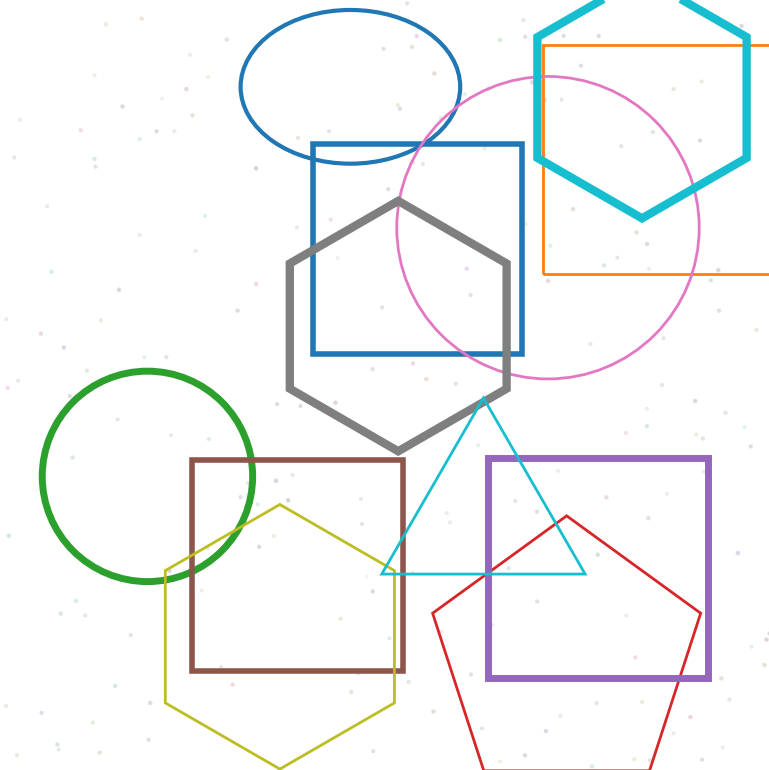[{"shape": "oval", "thickness": 1.5, "radius": 0.71, "center": [0.455, 0.887]}, {"shape": "square", "thickness": 2, "radius": 0.68, "center": [0.542, 0.677]}, {"shape": "square", "thickness": 1, "radius": 0.74, "center": [0.854, 0.793]}, {"shape": "circle", "thickness": 2.5, "radius": 0.68, "center": [0.191, 0.381]}, {"shape": "pentagon", "thickness": 1, "radius": 0.92, "center": [0.736, 0.147]}, {"shape": "square", "thickness": 2.5, "radius": 0.72, "center": [0.777, 0.262]}, {"shape": "square", "thickness": 2, "radius": 0.68, "center": [0.386, 0.265]}, {"shape": "circle", "thickness": 1, "radius": 0.98, "center": [0.712, 0.704]}, {"shape": "hexagon", "thickness": 3, "radius": 0.81, "center": [0.517, 0.576]}, {"shape": "hexagon", "thickness": 1, "radius": 0.86, "center": [0.363, 0.173]}, {"shape": "hexagon", "thickness": 3, "radius": 0.78, "center": [0.834, 0.873]}, {"shape": "triangle", "thickness": 1, "radius": 0.76, "center": [0.628, 0.331]}]